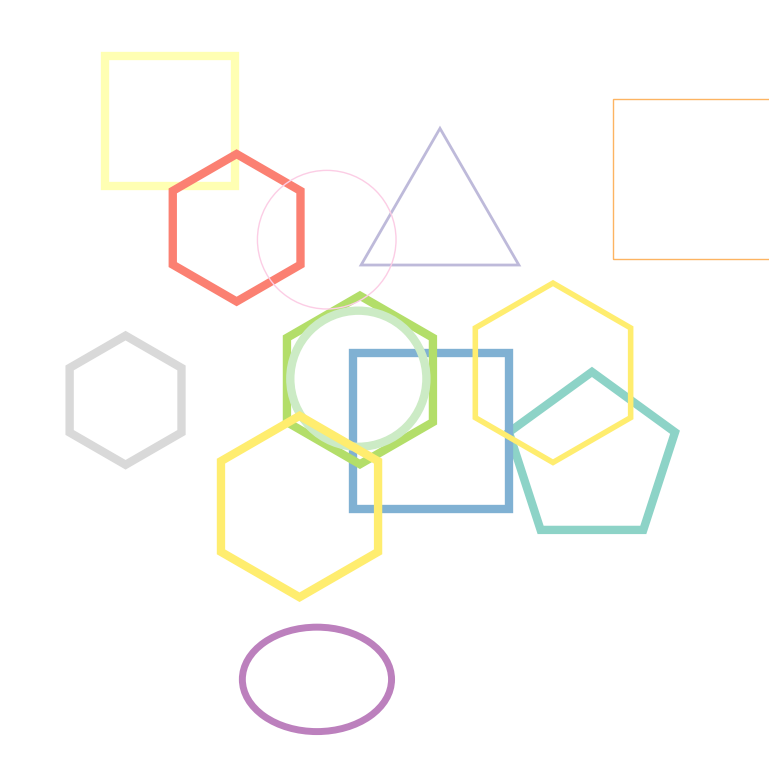[{"shape": "pentagon", "thickness": 3, "radius": 0.57, "center": [0.769, 0.404]}, {"shape": "square", "thickness": 3, "radius": 0.42, "center": [0.22, 0.843]}, {"shape": "triangle", "thickness": 1, "radius": 0.59, "center": [0.571, 0.715]}, {"shape": "hexagon", "thickness": 3, "radius": 0.48, "center": [0.307, 0.704]}, {"shape": "square", "thickness": 3, "radius": 0.5, "center": [0.559, 0.44]}, {"shape": "square", "thickness": 0.5, "radius": 0.52, "center": [0.899, 0.767]}, {"shape": "hexagon", "thickness": 3, "radius": 0.55, "center": [0.467, 0.507]}, {"shape": "circle", "thickness": 0.5, "radius": 0.45, "center": [0.424, 0.689]}, {"shape": "hexagon", "thickness": 3, "radius": 0.42, "center": [0.163, 0.48]}, {"shape": "oval", "thickness": 2.5, "radius": 0.48, "center": [0.412, 0.118]}, {"shape": "circle", "thickness": 3, "radius": 0.44, "center": [0.465, 0.508]}, {"shape": "hexagon", "thickness": 2, "radius": 0.58, "center": [0.718, 0.516]}, {"shape": "hexagon", "thickness": 3, "radius": 0.59, "center": [0.389, 0.342]}]